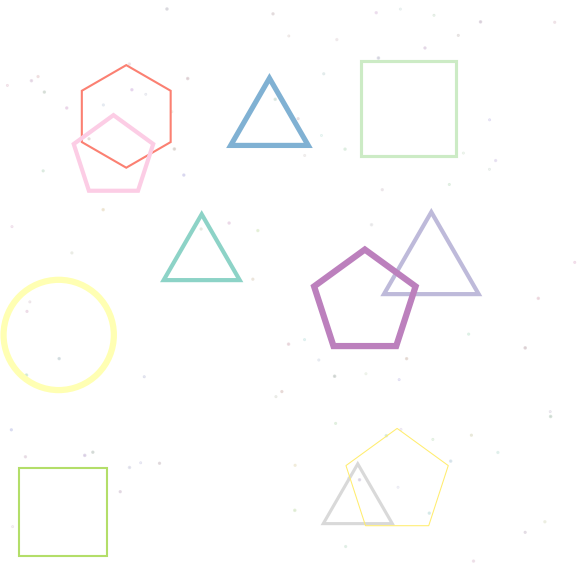[{"shape": "triangle", "thickness": 2, "radius": 0.38, "center": [0.349, 0.552]}, {"shape": "circle", "thickness": 3, "radius": 0.48, "center": [0.102, 0.419]}, {"shape": "triangle", "thickness": 2, "radius": 0.47, "center": [0.747, 0.537]}, {"shape": "hexagon", "thickness": 1, "radius": 0.44, "center": [0.219, 0.798]}, {"shape": "triangle", "thickness": 2.5, "radius": 0.39, "center": [0.467, 0.786]}, {"shape": "square", "thickness": 1, "radius": 0.38, "center": [0.109, 0.112]}, {"shape": "pentagon", "thickness": 2, "radius": 0.36, "center": [0.196, 0.727]}, {"shape": "triangle", "thickness": 1.5, "radius": 0.34, "center": [0.62, 0.127]}, {"shape": "pentagon", "thickness": 3, "radius": 0.46, "center": [0.632, 0.475]}, {"shape": "square", "thickness": 1.5, "radius": 0.41, "center": [0.708, 0.812]}, {"shape": "pentagon", "thickness": 0.5, "radius": 0.47, "center": [0.688, 0.164]}]